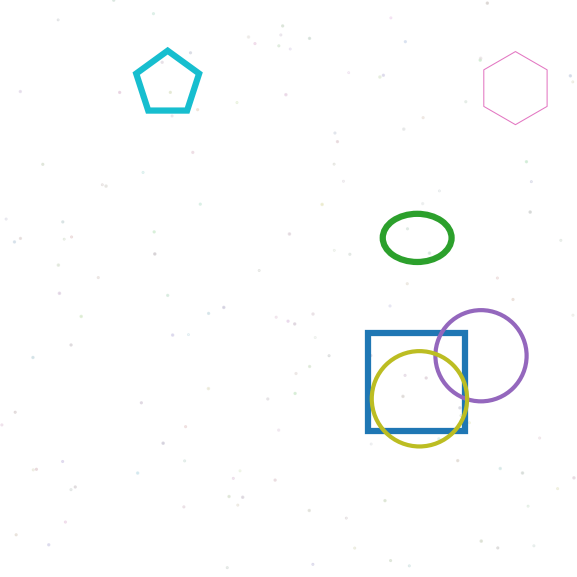[{"shape": "square", "thickness": 3, "radius": 0.42, "center": [0.721, 0.338]}, {"shape": "oval", "thickness": 3, "radius": 0.3, "center": [0.722, 0.587]}, {"shape": "circle", "thickness": 2, "radius": 0.39, "center": [0.833, 0.383]}, {"shape": "hexagon", "thickness": 0.5, "radius": 0.32, "center": [0.893, 0.847]}, {"shape": "circle", "thickness": 2, "radius": 0.41, "center": [0.726, 0.309]}, {"shape": "pentagon", "thickness": 3, "radius": 0.29, "center": [0.29, 0.854]}]